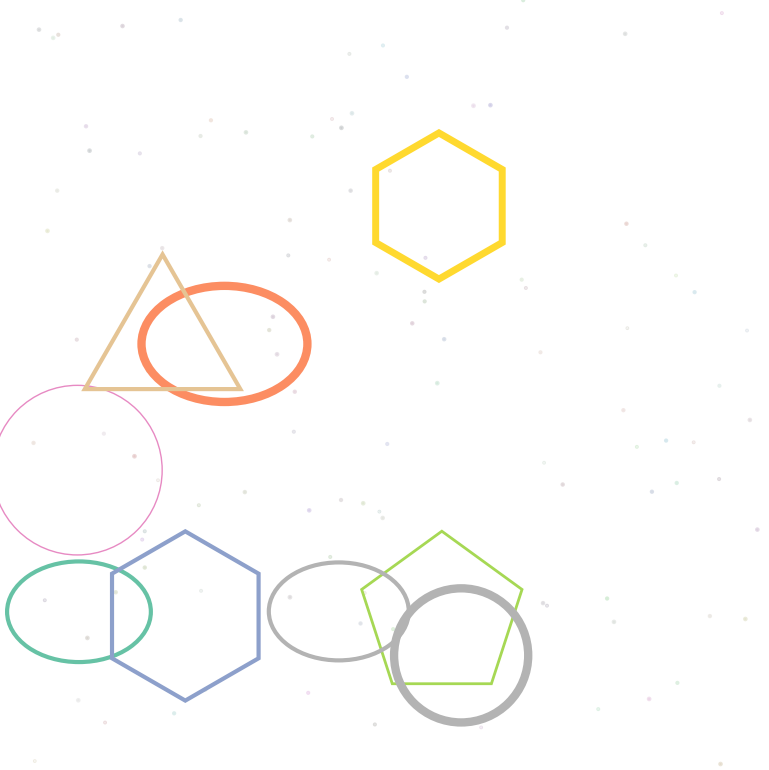[{"shape": "oval", "thickness": 1.5, "radius": 0.47, "center": [0.103, 0.206]}, {"shape": "oval", "thickness": 3, "radius": 0.54, "center": [0.292, 0.553]}, {"shape": "hexagon", "thickness": 1.5, "radius": 0.55, "center": [0.241, 0.2]}, {"shape": "circle", "thickness": 0.5, "radius": 0.55, "center": [0.1, 0.389]}, {"shape": "pentagon", "thickness": 1, "radius": 0.55, "center": [0.574, 0.201]}, {"shape": "hexagon", "thickness": 2.5, "radius": 0.47, "center": [0.57, 0.732]}, {"shape": "triangle", "thickness": 1.5, "radius": 0.58, "center": [0.211, 0.553]}, {"shape": "oval", "thickness": 1.5, "radius": 0.45, "center": [0.44, 0.206]}, {"shape": "circle", "thickness": 3, "radius": 0.44, "center": [0.599, 0.149]}]